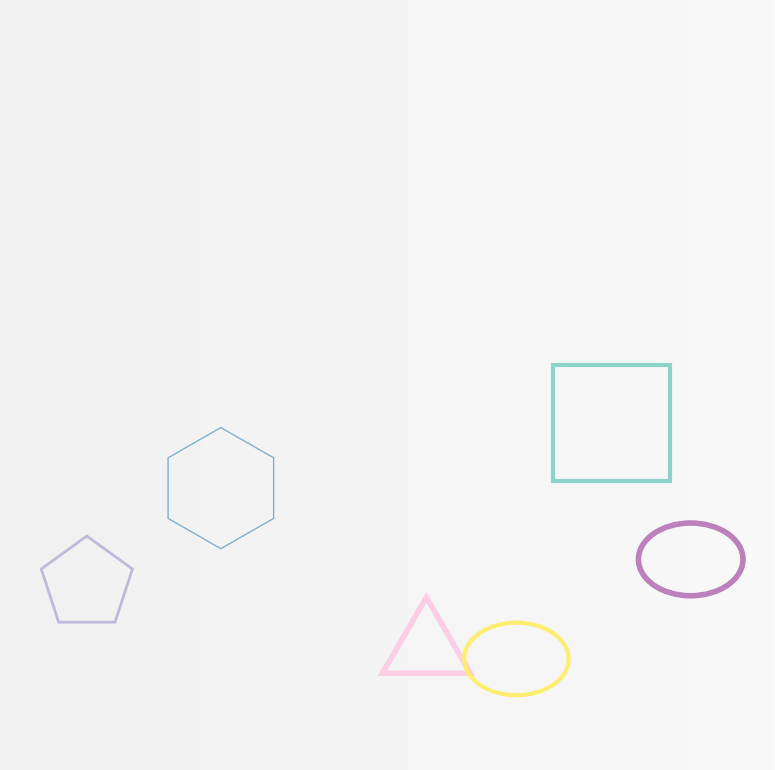[{"shape": "square", "thickness": 1.5, "radius": 0.38, "center": [0.789, 0.451]}, {"shape": "pentagon", "thickness": 1, "radius": 0.31, "center": [0.112, 0.242]}, {"shape": "hexagon", "thickness": 0.5, "radius": 0.39, "center": [0.285, 0.366]}, {"shape": "triangle", "thickness": 2, "radius": 0.33, "center": [0.55, 0.158]}, {"shape": "oval", "thickness": 2, "radius": 0.34, "center": [0.891, 0.274]}, {"shape": "oval", "thickness": 1.5, "radius": 0.34, "center": [0.666, 0.144]}]